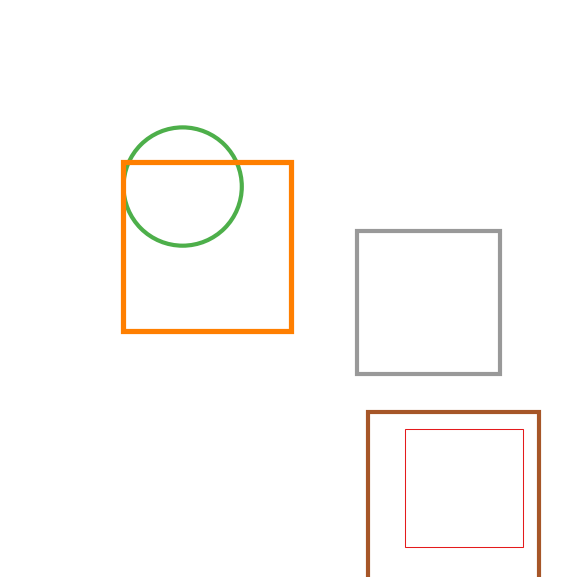[{"shape": "square", "thickness": 0.5, "radius": 0.51, "center": [0.804, 0.154]}, {"shape": "circle", "thickness": 2, "radius": 0.51, "center": [0.316, 0.676]}, {"shape": "square", "thickness": 2.5, "radius": 0.73, "center": [0.358, 0.573]}, {"shape": "square", "thickness": 2, "radius": 0.74, "center": [0.786, 0.139]}, {"shape": "square", "thickness": 2, "radius": 0.62, "center": [0.742, 0.476]}]